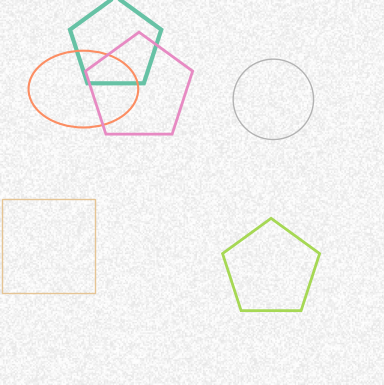[{"shape": "pentagon", "thickness": 3, "radius": 0.62, "center": [0.3, 0.884]}, {"shape": "oval", "thickness": 1.5, "radius": 0.71, "center": [0.217, 0.769]}, {"shape": "pentagon", "thickness": 2, "radius": 0.73, "center": [0.361, 0.77]}, {"shape": "pentagon", "thickness": 2, "radius": 0.66, "center": [0.704, 0.3]}, {"shape": "square", "thickness": 1, "radius": 0.61, "center": [0.126, 0.361]}, {"shape": "circle", "thickness": 1, "radius": 0.52, "center": [0.71, 0.742]}]